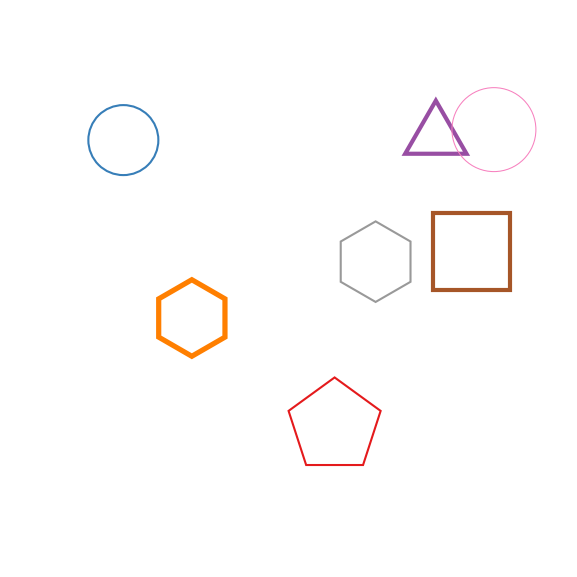[{"shape": "pentagon", "thickness": 1, "radius": 0.42, "center": [0.579, 0.262]}, {"shape": "circle", "thickness": 1, "radius": 0.3, "center": [0.214, 0.757]}, {"shape": "triangle", "thickness": 2, "radius": 0.31, "center": [0.755, 0.764]}, {"shape": "hexagon", "thickness": 2.5, "radius": 0.33, "center": [0.332, 0.448]}, {"shape": "square", "thickness": 2, "radius": 0.33, "center": [0.817, 0.563]}, {"shape": "circle", "thickness": 0.5, "radius": 0.36, "center": [0.855, 0.775]}, {"shape": "hexagon", "thickness": 1, "radius": 0.35, "center": [0.65, 0.546]}]